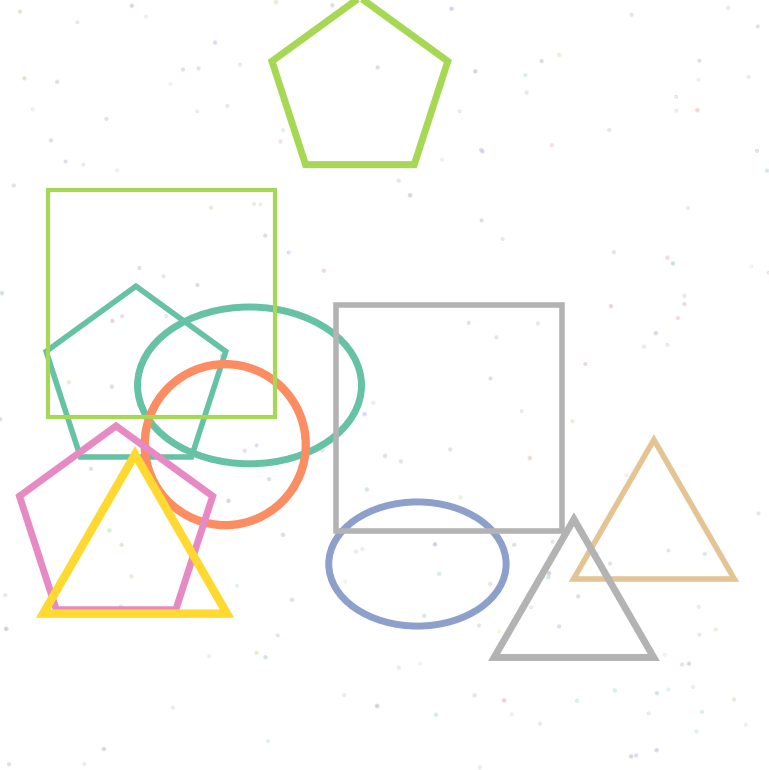[{"shape": "pentagon", "thickness": 2, "radius": 0.61, "center": [0.177, 0.506]}, {"shape": "oval", "thickness": 2.5, "radius": 0.73, "center": [0.324, 0.499]}, {"shape": "circle", "thickness": 3, "radius": 0.52, "center": [0.293, 0.423]}, {"shape": "oval", "thickness": 2.5, "radius": 0.58, "center": [0.542, 0.268]}, {"shape": "pentagon", "thickness": 2.5, "radius": 0.66, "center": [0.151, 0.315]}, {"shape": "square", "thickness": 1.5, "radius": 0.73, "center": [0.21, 0.606]}, {"shape": "pentagon", "thickness": 2.5, "radius": 0.6, "center": [0.467, 0.883]}, {"shape": "triangle", "thickness": 3, "radius": 0.69, "center": [0.175, 0.272]}, {"shape": "triangle", "thickness": 2, "radius": 0.6, "center": [0.849, 0.308]}, {"shape": "square", "thickness": 2, "radius": 0.73, "center": [0.583, 0.457]}, {"shape": "triangle", "thickness": 2.5, "radius": 0.6, "center": [0.745, 0.206]}]